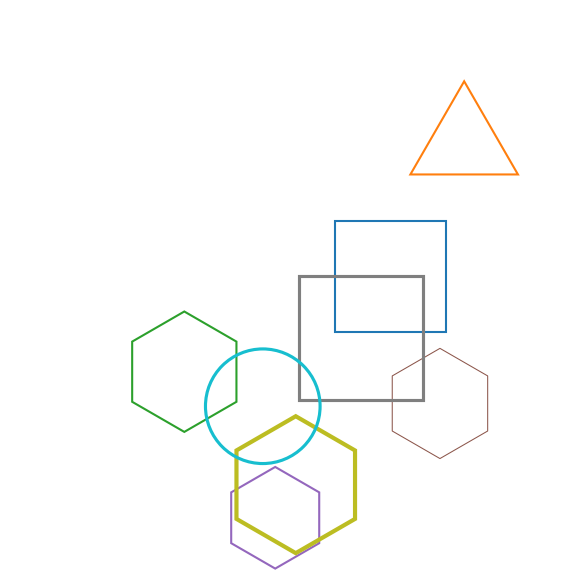[{"shape": "square", "thickness": 1, "radius": 0.48, "center": [0.676, 0.52]}, {"shape": "triangle", "thickness": 1, "radius": 0.54, "center": [0.804, 0.751]}, {"shape": "hexagon", "thickness": 1, "radius": 0.52, "center": [0.319, 0.355]}, {"shape": "hexagon", "thickness": 1, "radius": 0.44, "center": [0.477, 0.103]}, {"shape": "hexagon", "thickness": 0.5, "radius": 0.48, "center": [0.762, 0.3]}, {"shape": "square", "thickness": 1.5, "radius": 0.54, "center": [0.625, 0.414]}, {"shape": "hexagon", "thickness": 2, "radius": 0.59, "center": [0.512, 0.16]}, {"shape": "circle", "thickness": 1.5, "radius": 0.5, "center": [0.455, 0.296]}]